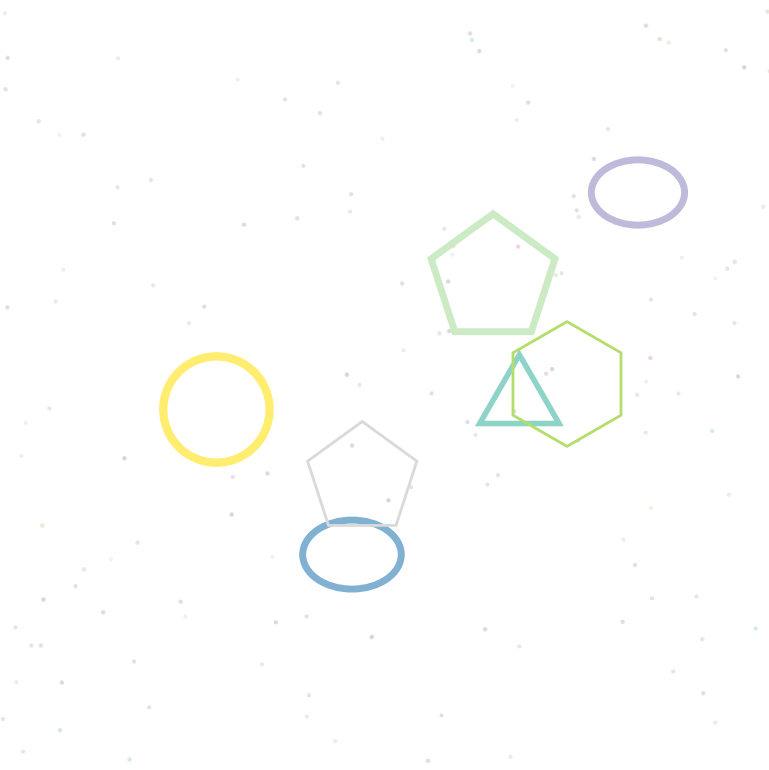[{"shape": "triangle", "thickness": 2, "radius": 0.3, "center": [0.675, 0.48]}, {"shape": "oval", "thickness": 2.5, "radius": 0.3, "center": [0.829, 0.75]}, {"shape": "oval", "thickness": 2.5, "radius": 0.32, "center": [0.457, 0.28]}, {"shape": "hexagon", "thickness": 1, "radius": 0.41, "center": [0.736, 0.501]}, {"shape": "pentagon", "thickness": 1, "radius": 0.37, "center": [0.47, 0.378]}, {"shape": "pentagon", "thickness": 2.5, "radius": 0.42, "center": [0.64, 0.638]}, {"shape": "circle", "thickness": 3, "radius": 0.35, "center": [0.281, 0.468]}]